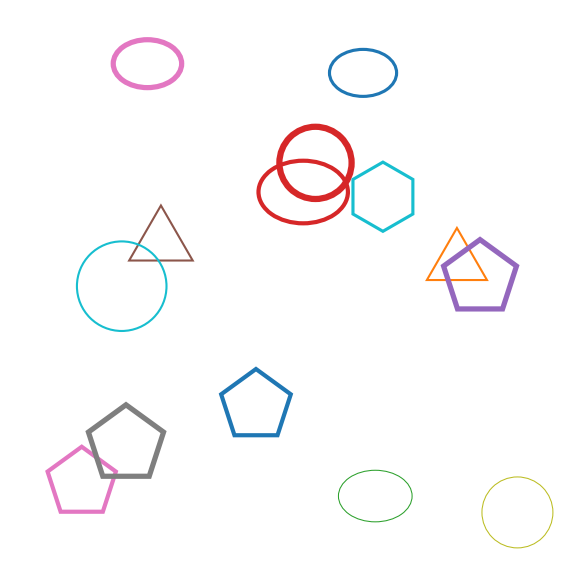[{"shape": "pentagon", "thickness": 2, "radius": 0.32, "center": [0.443, 0.297]}, {"shape": "oval", "thickness": 1.5, "radius": 0.29, "center": [0.629, 0.873]}, {"shape": "triangle", "thickness": 1, "radius": 0.3, "center": [0.791, 0.544]}, {"shape": "oval", "thickness": 0.5, "radius": 0.32, "center": [0.65, 0.14]}, {"shape": "oval", "thickness": 2, "radius": 0.39, "center": [0.525, 0.667]}, {"shape": "circle", "thickness": 3, "radius": 0.31, "center": [0.546, 0.717]}, {"shape": "pentagon", "thickness": 2.5, "radius": 0.33, "center": [0.831, 0.518]}, {"shape": "triangle", "thickness": 1, "radius": 0.32, "center": [0.279, 0.58]}, {"shape": "pentagon", "thickness": 2, "radius": 0.31, "center": [0.142, 0.163]}, {"shape": "oval", "thickness": 2.5, "radius": 0.3, "center": [0.255, 0.889]}, {"shape": "pentagon", "thickness": 2.5, "radius": 0.34, "center": [0.218, 0.23]}, {"shape": "circle", "thickness": 0.5, "radius": 0.31, "center": [0.896, 0.112]}, {"shape": "circle", "thickness": 1, "radius": 0.39, "center": [0.211, 0.504]}, {"shape": "hexagon", "thickness": 1.5, "radius": 0.3, "center": [0.663, 0.658]}]